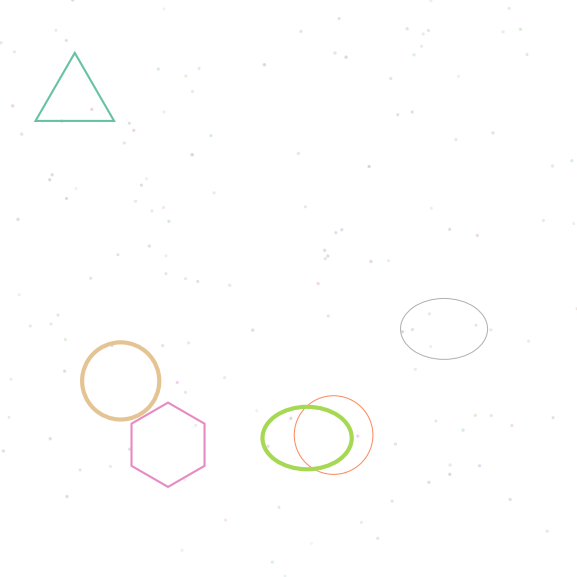[{"shape": "triangle", "thickness": 1, "radius": 0.39, "center": [0.13, 0.829]}, {"shape": "circle", "thickness": 0.5, "radius": 0.34, "center": [0.578, 0.246]}, {"shape": "hexagon", "thickness": 1, "radius": 0.37, "center": [0.291, 0.229]}, {"shape": "oval", "thickness": 2, "radius": 0.39, "center": [0.532, 0.241]}, {"shape": "circle", "thickness": 2, "radius": 0.33, "center": [0.209, 0.34]}, {"shape": "oval", "thickness": 0.5, "radius": 0.38, "center": [0.769, 0.43]}]